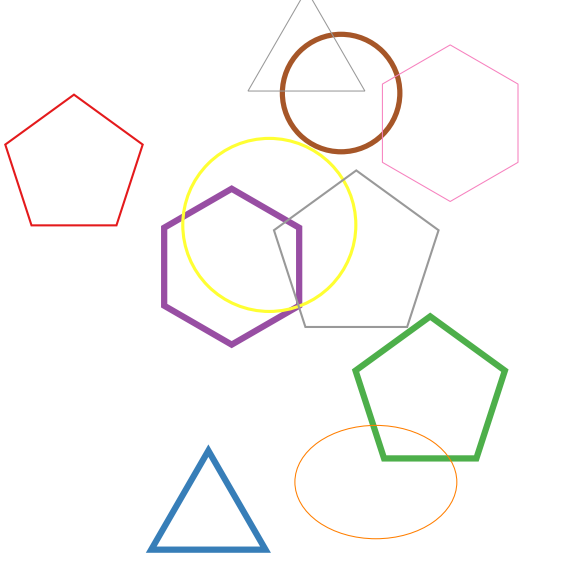[{"shape": "pentagon", "thickness": 1, "radius": 0.63, "center": [0.128, 0.71]}, {"shape": "triangle", "thickness": 3, "radius": 0.57, "center": [0.361, 0.104]}, {"shape": "pentagon", "thickness": 3, "radius": 0.68, "center": [0.745, 0.315]}, {"shape": "hexagon", "thickness": 3, "radius": 0.67, "center": [0.401, 0.537]}, {"shape": "oval", "thickness": 0.5, "radius": 0.7, "center": [0.651, 0.164]}, {"shape": "circle", "thickness": 1.5, "radius": 0.75, "center": [0.466, 0.61]}, {"shape": "circle", "thickness": 2.5, "radius": 0.51, "center": [0.591, 0.838]}, {"shape": "hexagon", "thickness": 0.5, "radius": 0.68, "center": [0.78, 0.786]}, {"shape": "triangle", "thickness": 0.5, "radius": 0.58, "center": [0.531, 0.9]}, {"shape": "pentagon", "thickness": 1, "radius": 0.75, "center": [0.617, 0.554]}]